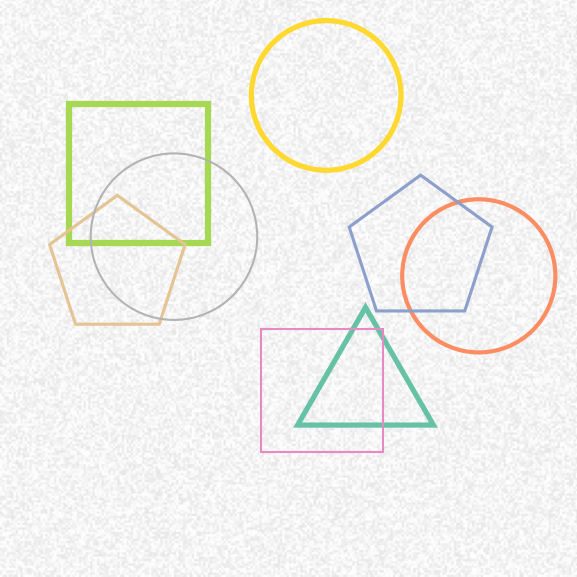[{"shape": "triangle", "thickness": 2.5, "radius": 0.68, "center": [0.633, 0.331]}, {"shape": "circle", "thickness": 2, "radius": 0.66, "center": [0.829, 0.521]}, {"shape": "pentagon", "thickness": 1.5, "radius": 0.65, "center": [0.728, 0.566]}, {"shape": "square", "thickness": 1, "radius": 0.53, "center": [0.558, 0.322]}, {"shape": "square", "thickness": 3, "radius": 0.6, "center": [0.24, 0.699]}, {"shape": "circle", "thickness": 2.5, "radius": 0.65, "center": [0.565, 0.834]}, {"shape": "pentagon", "thickness": 1.5, "radius": 0.62, "center": [0.203, 0.538]}, {"shape": "circle", "thickness": 1, "radius": 0.72, "center": [0.301, 0.589]}]